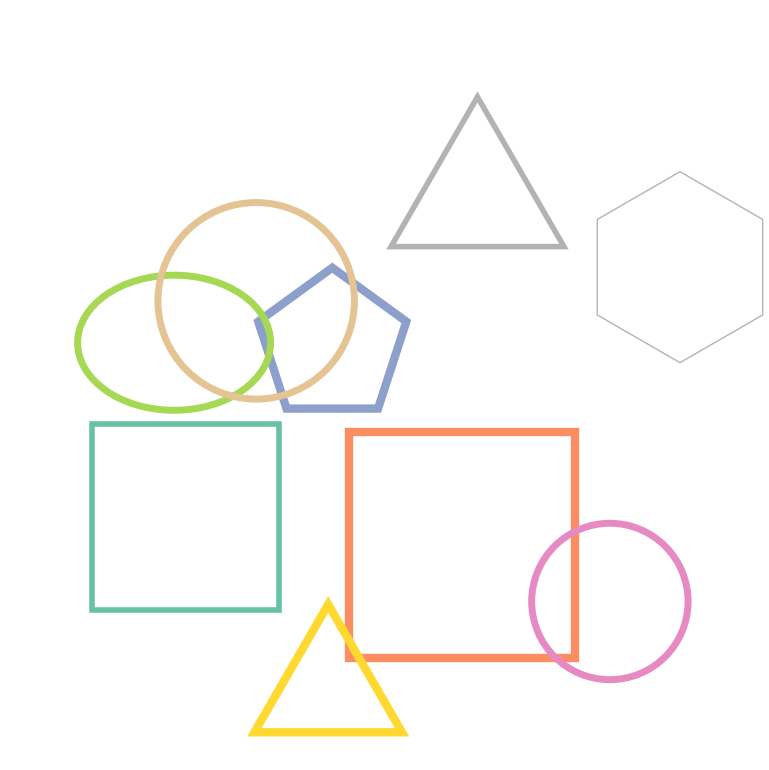[{"shape": "square", "thickness": 2, "radius": 0.61, "center": [0.241, 0.329]}, {"shape": "square", "thickness": 3, "radius": 0.73, "center": [0.6, 0.292]}, {"shape": "pentagon", "thickness": 3, "radius": 0.51, "center": [0.432, 0.551]}, {"shape": "circle", "thickness": 2.5, "radius": 0.51, "center": [0.792, 0.219]}, {"shape": "oval", "thickness": 2.5, "radius": 0.63, "center": [0.226, 0.555]}, {"shape": "triangle", "thickness": 3, "radius": 0.55, "center": [0.426, 0.104]}, {"shape": "circle", "thickness": 2.5, "radius": 0.64, "center": [0.333, 0.609]}, {"shape": "triangle", "thickness": 2, "radius": 0.65, "center": [0.62, 0.745]}, {"shape": "hexagon", "thickness": 0.5, "radius": 0.62, "center": [0.883, 0.653]}]